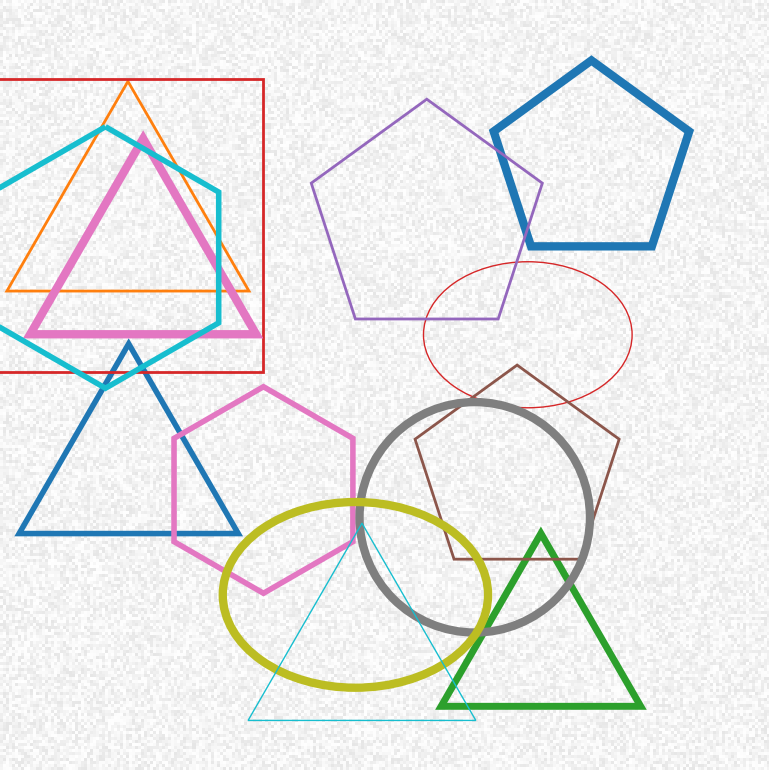[{"shape": "pentagon", "thickness": 3, "radius": 0.67, "center": [0.768, 0.788]}, {"shape": "triangle", "thickness": 2, "radius": 0.82, "center": [0.167, 0.389]}, {"shape": "triangle", "thickness": 1, "radius": 0.91, "center": [0.166, 0.713]}, {"shape": "triangle", "thickness": 2.5, "radius": 0.75, "center": [0.702, 0.158]}, {"shape": "square", "thickness": 1, "radius": 0.95, "center": [0.151, 0.708]}, {"shape": "oval", "thickness": 0.5, "radius": 0.68, "center": [0.685, 0.565]}, {"shape": "pentagon", "thickness": 1, "radius": 0.79, "center": [0.554, 0.713]}, {"shape": "pentagon", "thickness": 1, "radius": 0.7, "center": [0.672, 0.387]}, {"shape": "hexagon", "thickness": 2, "radius": 0.67, "center": [0.342, 0.364]}, {"shape": "triangle", "thickness": 3, "radius": 0.85, "center": [0.186, 0.651]}, {"shape": "circle", "thickness": 3, "radius": 0.75, "center": [0.617, 0.328]}, {"shape": "oval", "thickness": 3, "radius": 0.86, "center": [0.462, 0.227]}, {"shape": "triangle", "thickness": 0.5, "radius": 0.85, "center": [0.47, 0.15]}, {"shape": "hexagon", "thickness": 2, "radius": 0.85, "center": [0.137, 0.666]}]